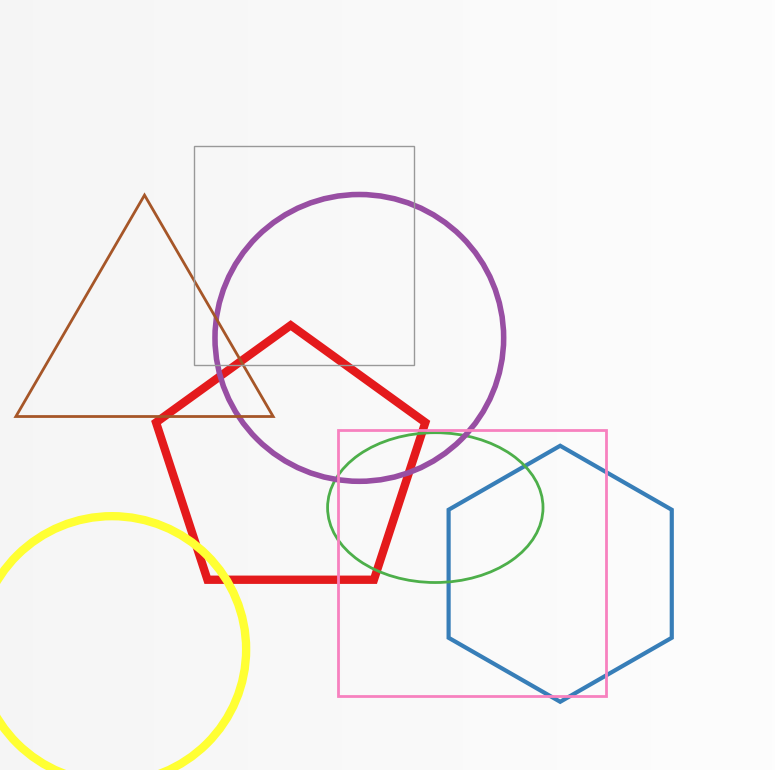[{"shape": "pentagon", "thickness": 3, "radius": 0.91, "center": [0.375, 0.395]}, {"shape": "hexagon", "thickness": 1.5, "radius": 0.83, "center": [0.723, 0.255]}, {"shape": "oval", "thickness": 1, "radius": 0.69, "center": [0.562, 0.341]}, {"shape": "circle", "thickness": 2, "radius": 0.93, "center": [0.464, 0.561]}, {"shape": "circle", "thickness": 3, "radius": 0.86, "center": [0.145, 0.157]}, {"shape": "triangle", "thickness": 1, "radius": 0.96, "center": [0.186, 0.555]}, {"shape": "square", "thickness": 1, "radius": 0.86, "center": [0.609, 0.269]}, {"shape": "square", "thickness": 0.5, "radius": 0.71, "center": [0.393, 0.669]}]